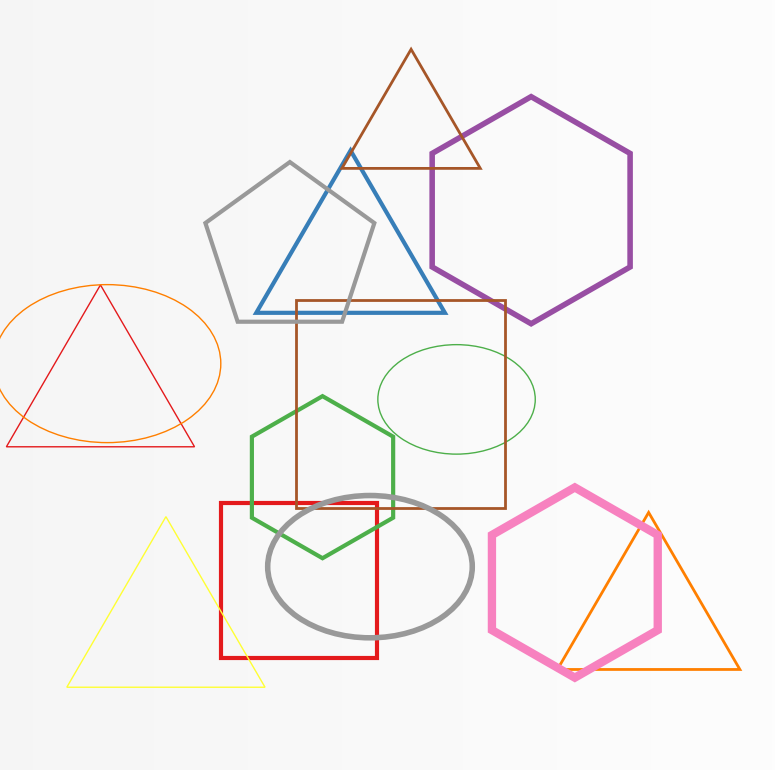[{"shape": "square", "thickness": 1.5, "radius": 0.5, "center": [0.386, 0.246]}, {"shape": "triangle", "thickness": 0.5, "radius": 0.7, "center": [0.13, 0.49]}, {"shape": "triangle", "thickness": 1.5, "radius": 0.7, "center": [0.452, 0.664]}, {"shape": "hexagon", "thickness": 1.5, "radius": 0.53, "center": [0.416, 0.38]}, {"shape": "oval", "thickness": 0.5, "radius": 0.51, "center": [0.589, 0.481]}, {"shape": "hexagon", "thickness": 2, "radius": 0.74, "center": [0.685, 0.727]}, {"shape": "triangle", "thickness": 1, "radius": 0.68, "center": [0.837, 0.199]}, {"shape": "oval", "thickness": 0.5, "radius": 0.73, "center": [0.138, 0.528]}, {"shape": "triangle", "thickness": 0.5, "radius": 0.74, "center": [0.214, 0.181]}, {"shape": "triangle", "thickness": 1, "radius": 0.52, "center": [0.53, 0.833]}, {"shape": "square", "thickness": 1, "radius": 0.67, "center": [0.517, 0.475]}, {"shape": "hexagon", "thickness": 3, "radius": 0.62, "center": [0.742, 0.243]}, {"shape": "oval", "thickness": 2, "radius": 0.66, "center": [0.477, 0.264]}, {"shape": "pentagon", "thickness": 1.5, "radius": 0.57, "center": [0.374, 0.675]}]